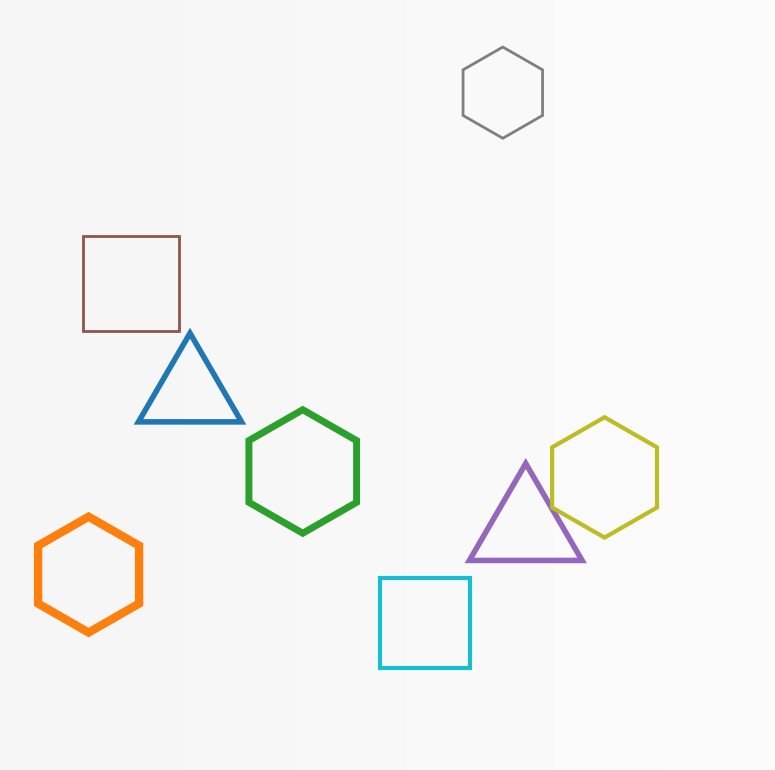[{"shape": "triangle", "thickness": 2, "radius": 0.38, "center": [0.245, 0.49]}, {"shape": "hexagon", "thickness": 3, "radius": 0.38, "center": [0.114, 0.254]}, {"shape": "hexagon", "thickness": 2.5, "radius": 0.4, "center": [0.391, 0.388]}, {"shape": "triangle", "thickness": 2, "radius": 0.42, "center": [0.678, 0.314]}, {"shape": "square", "thickness": 1, "radius": 0.31, "center": [0.169, 0.632]}, {"shape": "hexagon", "thickness": 1, "radius": 0.3, "center": [0.649, 0.88]}, {"shape": "hexagon", "thickness": 1.5, "radius": 0.39, "center": [0.78, 0.38]}, {"shape": "square", "thickness": 1.5, "radius": 0.29, "center": [0.548, 0.191]}]